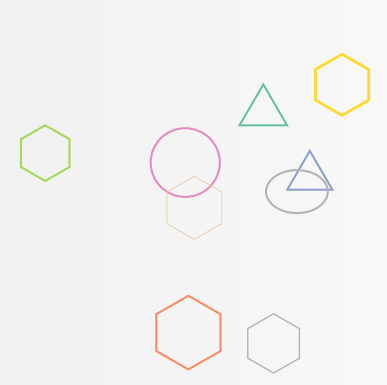[{"shape": "triangle", "thickness": 1.5, "radius": 0.35, "center": [0.68, 0.71]}, {"shape": "hexagon", "thickness": 1.5, "radius": 0.48, "center": [0.486, 0.136]}, {"shape": "triangle", "thickness": 1.5, "radius": 0.34, "center": [0.8, 0.541]}, {"shape": "circle", "thickness": 1.5, "radius": 0.45, "center": [0.478, 0.578]}, {"shape": "hexagon", "thickness": 1.5, "radius": 0.36, "center": [0.117, 0.602]}, {"shape": "hexagon", "thickness": 2, "radius": 0.4, "center": [0.883, 0.78]}, {"shape": "hexagon", "thickness": 0.5, "radius": 0.41, "center": [0.502, 0.46]}, {"shape": "oval", "thickness": 1.5, "radius": 0.4, "center": [0.766, 0.502]}, {"shape": "hexagon", "thickness": 1, "radius": 0.38, "center": [0.706, 0.108]}]